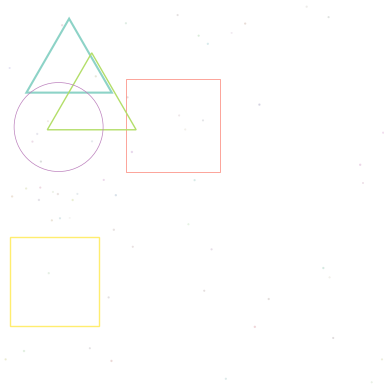[{"shape": "triangle", "thickness": 1.5, "radius": 0.64, "center": [0.18, 0.823]}, {"shape": "square", "thickness": 0.5, "radius": 0.61, "center": [0.449, 0.675]}, {"shape": "triangle", "thickness": 1, "radius": 0.67, "center": [0.238, 0.73]}, {"shape": "circle", "thickness": 0.5, "radius": 0.58, "center": [0.152, 0.67]}, {"shape": "square", "thickness": 1, "radius": 0.58, "center": [0.141, 0.268]}]